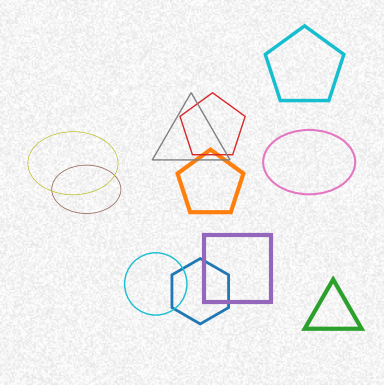[{"shape": "hexagon", "thickness": 2, "radius": 0.42, "center": [0.52, 0.244]}, {"shape": "pentagon", "thickness": 3, "radius": 0.45, "center": [0.547, 0.522]}, {"shape": "triangle", "thickness": 3, "radius": 0.43, "center": [0.865, 0.189]}, {"shape": "pentagon", "thickness": 1, "radius": 0.44, "center": [0.552, 0.67]}, {"shape": "square", "thickness": 3, "radius": 0.43, "center": [0.617, 0.302]}, {"shape": "oval", "thickness": 0.5, "radius": 0.45, "center": [0.224, 0.508]}, {"shape": "oval", "thickness": 1.5, "radius": 0.6, "center": [0.803, 0.579]}, {"shape": "triangle", "thickness": 1, "radius": 0.58, "center": [0.497, 0.643]}, {"shape": "oval", "thickness": 0.5, "radius": 0.59, "center": [0.189, 0.576]}, {"shape": "circle", "thickness": 1, "radius": 0.4, "center": [0.405, 0.262]}, {"shape": "pentagon", "thickness": 2.5, "radius": 0.54, "center": [0.791, 0.826]}]